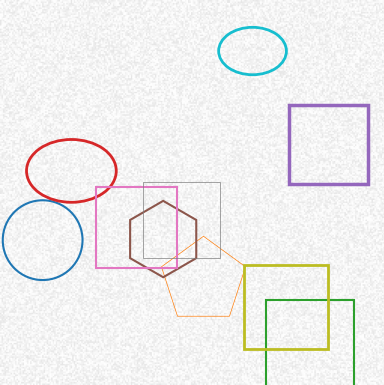[{"shape": "circle", "thickness": 1.5, "radius": 0.52, "center": [0.111, 0.376]}, {"shape": "pentagon", "thickness": 0.5, "radius": 0.57, "center": [0.529, 0.272]}, {"shape": "square", "thickness": 1.5, "radius": 0.57, "center": [0.806, 0.107]}, {"shape": "oval", "thickness": 2, "radius": 0.58, "center": [0.185, 0.556]}, {"shape": "square", "thickness": 2.5, "radius": 0.51, "center": [0.853, 0.625]}, {"shape": "hexagon", "thickness": 1.5, "radius": 0.5, "center": [0.424, 0.379]}, {"shape": "square", "thickness": 1.5, "radius": 0.52, "center": [0.355, 0.409]}, {"shape": "square", "thickness": 0.5, "radius": 0.5, "center": [0.472, 0.428]}, {"shape": "square", "thickness": 2, "radius": 0.55, "center": [0.744, 0.202]}, {"shape": "oval", "thickness": 2, "radius": 0.44, "center": [0.656, 0.867]}]